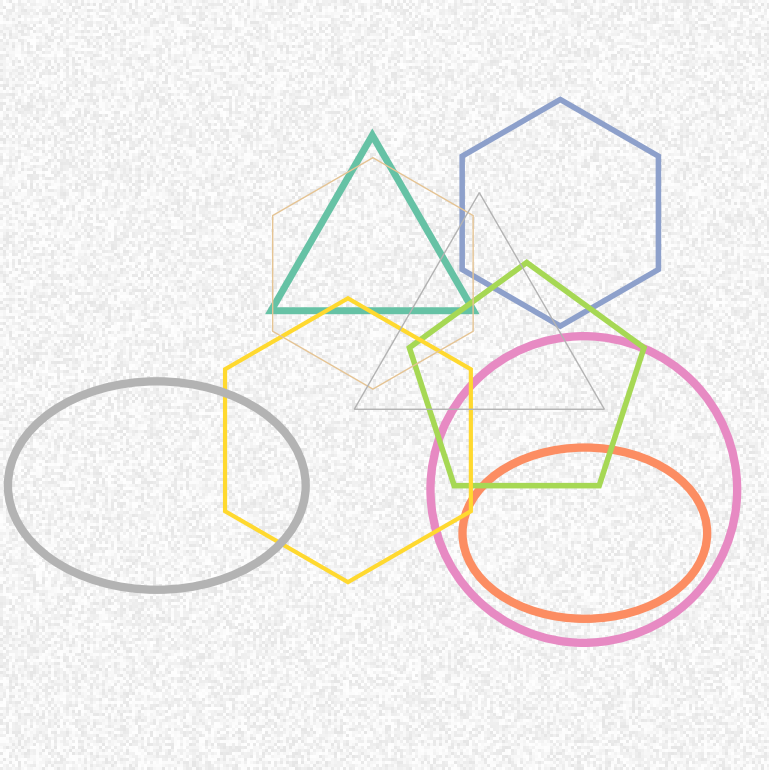[{"shape": "triangle", "thickness": 2.5, "radius": 0.76, "center": [0.484, 0.672]}, {"shape": "oval", "thickness": 3, "radius": 0.79, "center": [0.76, 0.308]}, {"shape": "hexagon", "thickness": 2, "radius": 0.74, "center": [0.728, 0.724]}, {"shape": "circle", "thickness": 3, "radius": 1.0, "center": [0.758, 0.364]}, {"shape": "pentagon", "thickness": 2, "radius": 0.8, "center": [0.684, 0.499]}, {"shape": "hexagon", "thickness": 1.5, "radius": 0.92, "center": [0.452, 0.428]}, {"shape": "hexagon", "thickness": 0.5, "radius": 0.75, "center": [0.484, 0.645]}, {"shape": "oval", "thickness": 3, "radius": 0.97, "center": [0.204, 0.369]}, {"shape": "triangle", "thickness": 0.5, "radius": 0.94, "center": [0.622, 0.562]}]